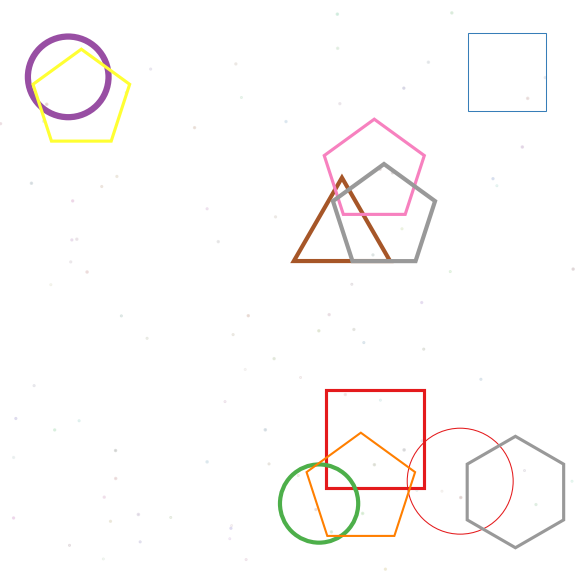[{"shape": "circle", "thickness": 0.5, "radius": 0.46, "center": [0.797, 0.166]}, {"shape": "square", "thickness": 1.5, "radius": 0.42, "center": [0.649, 0.239]}, {"shape": "square", "thickness": 0.5, "radius": 0.34, "center": [0.879, 0.874]}, {"shape": "circle", "thickness": 2, "radius": 0.34, "center": [0.553, 0.127]}, {"shape": "circle", "thickness": 3, "radius": 0.35, "center": [0.118, 0.866]}, {"shape": "pentagon", "thickness": 1, "radius": 0.49, "center": [0.625, 0.151]}, {"shape": "pentagon", "thickness": 1.5, "radius": 0.44, "center": [0.141, 0.826]}, {"shape": "triangle", "thickness": 2, "radius": 0.48, "center": [0.592, 0.595]}, {"shape": "pentagon", "thickness": 1.5, "radius": 0.46, "center": [0.648, 0.702]}, {"shape": "pentagon", "thickness": 2, "radius": 0.46, "center": [0.665, 0.622]}, {"shape": "hexagon", "thickness": 1.5, "radius": 0.48, "center": [0.893, 0.147]}]